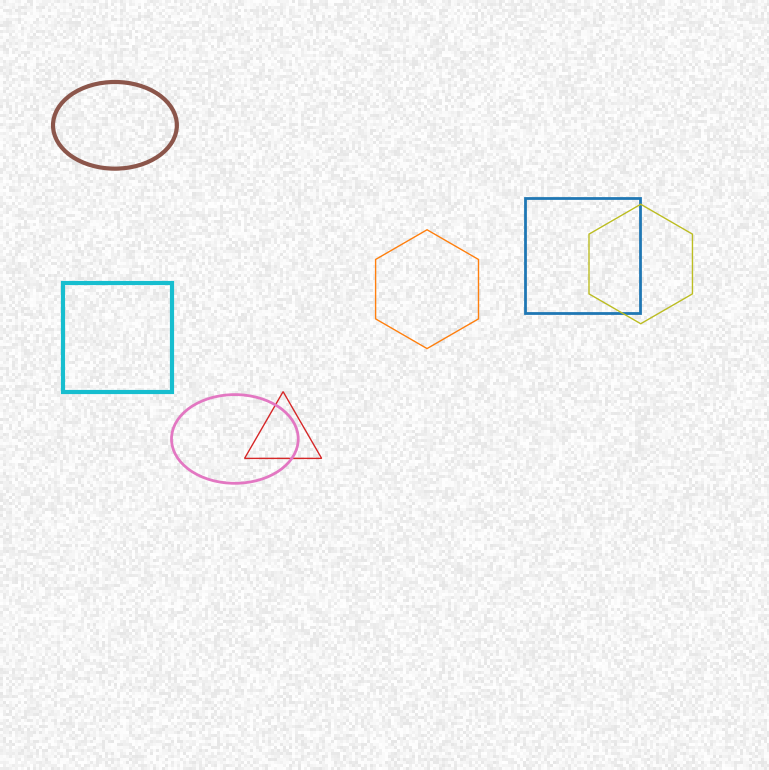[{"shape": "square", "thickness": 1, "radius": 0.37, "center": [0.756, 0.669]}, {"shape": "hexagon", "thickness": 0.5, "radius": 0.39, "center": [0.555, 0.624]}, {"shape": "triangle", "thickness": 0.5, "radius": 0.29, "center": [0.368, 0.434]}, {"shape": "oval", "thickness": 1.5, "radius": 0.4, "center": [0.149, 0.837]}, {"shape": "oval", "thickness": 1, "radius": 0.41, "center": [0.305, 0.43]}, {"shape": "hexagon", "thickness": 0.5, "radius": 0.39, "center": [0.832, 0.657]}, {"shape": "square", "thickness": 1.5, "radius": 0.35, "center": [0.153, 0.562]}]